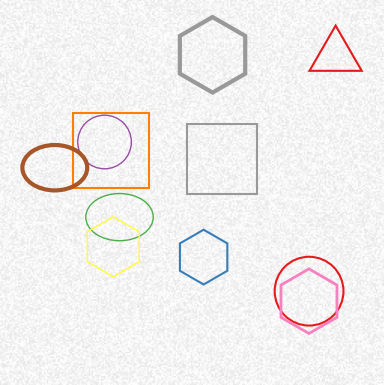[{"shape": "triangle", "thickness": 1.5, "radius": 0.39, "center": [0.872, 0.855]}, {"shape": "circle", "thickness": 1.5, "radius": 0.45, "center": [0.803, 0.244]}, {"shape": "hexagon", "thickness": 1.5, "radius": 0.36, "center": [0.529, 0.332]}, {"shape": "oval", "thickness": 1, "radius": 0.44, "center": [0.31, 0.436]}, {"shape": "circle", "thickness": 1, "radius": 0.35, "center": [0.272, 0.631]}, {"shape": "square", "thickness": 1.5, "radius": 0.49, "center": [0.289, 0.609]}, {"shape": "hexagon", "thickness": 1, "radius": 0.39, "center": [0.294, 0.359]}, {"shape": "oval", "thickness": 3, "radius": 0.42, "center": [0.142, 0.564]}, {"shape": "hexagon", "thickness": 2, "radius": 0.42, "center": [0.803, 0.218]}, {"shape": "hexagon", "thickness": 3, "radius": 0.49, "center": [0.552, 0.858]}, {"shape": "square", "thickness": 1.5, "radius": 0.46, "center": [0.577, 0.587]}]